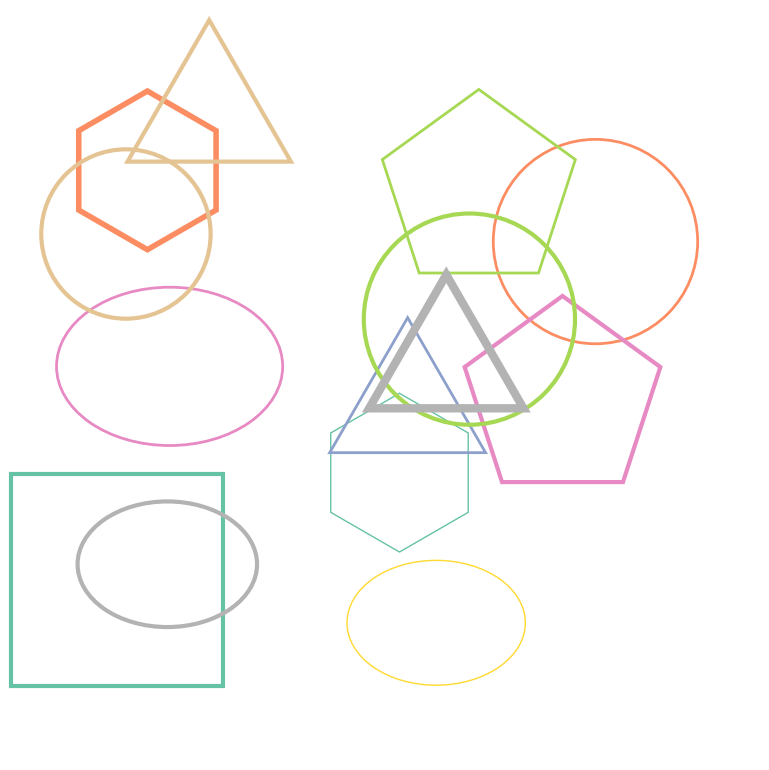[{"shape": "hexagon", "thickness": 0.5, "radius": 0.52, "center": [0.519, 0.386]}, {"shape": "square", "thickness": 1.5, "radius": 0.69, "center": [0.152, 0.247]}, {"shape": "circle", "thickness": 1, "radius": 0.66, "center": [0.773, 0.686]}, {"shape": "hexagon", "thickness": 2, "radius": 0.51, "center": [0.191, 0.779]}, {"shape": "triangle", "thickness": 1, "radius": 0.58, "center": [0.529, 0.471]}, {"shape": "pentagon", "thickness": 1.5, "radius": 0.67, "center": [0.731, 0.482]}, {"shape": "oval", "thickness": 1, "radius": 0.73, "center": [0.22, 0.524]}, {"shape": "pentagon", "thickness": 1, "radius": 0.66, "center": [0.622, 0.752]}, {"shape": "circle", "thickness": 1.5, "radius": 0.69, "center": [0.61, 0.586]}, {"shape": "oval", "thickness": 0.5, "radius": 0.58, "center": [0.566, 0.191]}, {"shape": "triangle", "thickness": 1.5, "radius": 0.61, "center": [0.272, 0.851]}, {"shape": "circle", "thickness": 1.5, "radius": 0.55, "center": [0.164, 0.696]}, {"shape": "triangle", "thickness": 3, "radius": 0.58, "center": [0.58, 0.528]}, {"shape": "oval", "thickness": 1.5, "radius": 0.58, "center": [0.217, 0.267]}]